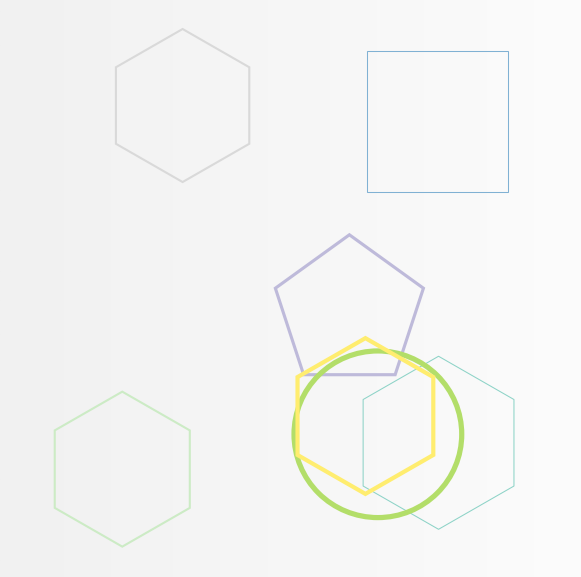[{"shape": "hexagon", "thickness": 0.5, "radius": 0.75, "center": [0.754, 0.232]}, {"shape": "pentagon", "thickness": 1.5, "radius": 0.67, "center": [0.601, 0.459]}, {"shape": "square", "thickness": 0.5, "radius": 0.61, "center": [0.753, 0.789]}, {"shape": "circle", "thickness": 2.5, "radius": 0.72, "center": [0.65, 0.247]}, {"shape": "hexagon", "thickness": 1, "radius": 0.66, "center": [0.314, 0.816]}, {"shape": "hexagon", "thickness": 1, "radius": 0.67, "center": [0.21, 0.187]}, {"shape": "hexagon", "thickness": 2, "radius": 0.67, "center": [0.629, 0.279]}]